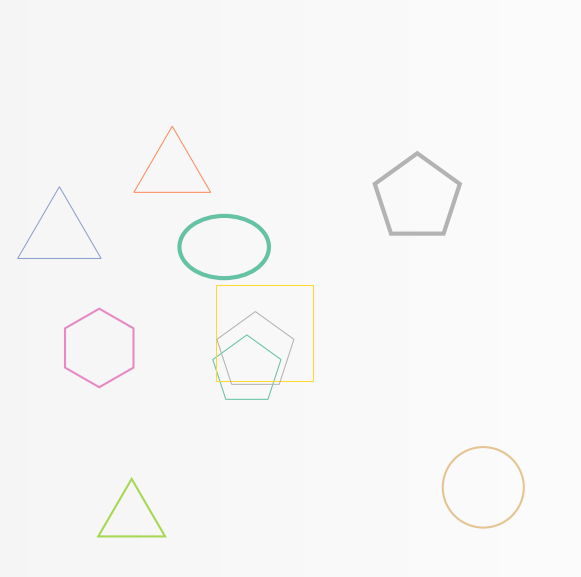[{"shape": "oval", "thickness": 2, "radius": 0.38, "center": [0.386, 0.571]}, {"shape": "pentagon", "thickness": 0.5, "radius": 0.31, "center": [0.425, 0.358]}, {"shape": "triangle", "thickness": 0.5, "radius": 0.38, "center": [0.296, 0.704]}, {"shape": "triangle", "thickness": 0.5, "radius": 0.41, "center": [0.102, 0.593]}, {"shape": "hexagon", "thickness": 1, "radius": 0.34, "center": [0.171, 0.397]}, {"shape": "triangle", "thickness": 1, "radius": 0.33, "center": [0.227, 0.103]}, {"shape": "square", "thickness": 0.5, "radius": 0.42, "center": [0.455, 0.422]}, {"shape": "circle", "thickness": 1, "radius": 0.35, "center": [0.831, 0.155]}, {"shape": "pentagon", "thickness": 2, "radius": 0.38, "center": [0.718, 0.657]}, {"shape": "pentagon", "thickness": 0.5, "radius": 0.35, "center": [0.439, 0.39]}]